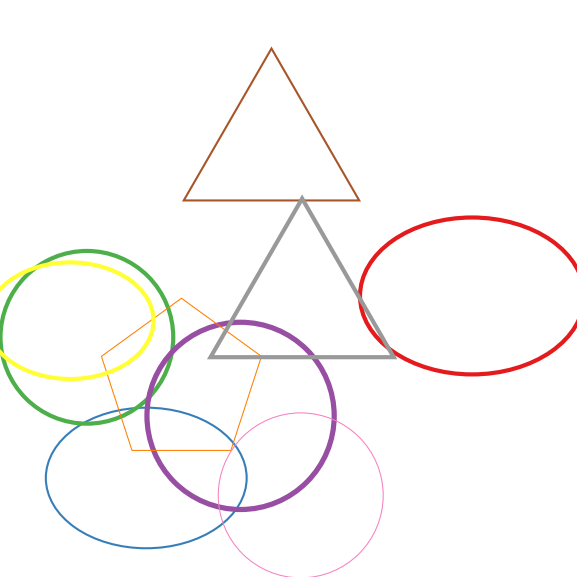[{"shape": "oval", "thickness": 2, "radius": 0.97, "center": [0.817, 0.487]}, {"shape": "oval", "thickness": 1, "radius": 0.87, "center": [0.253, 0.171]}, {"shape": "circle", "thickness": 2, "radius": 0.75, "center": [0.15, 0.415]}, {"shape": "circle", "thickness": 2.5, "radius": 0.81, "center": [0.417, 0.279]}, {"shape": "pentagon", "thickness": 0.5, "radius": 0.73, "center": [0.314, 0.337]}, {"shape": "oval", "thickness": 2, "radius": 0.72, "center": [0.122, 0.444]}, {"shape": "triangle", "thickness": 1, "radius": 0.88, "center": [0.47, 0.74]}, {"shape": "circle", "thickness": 0.5, "radius": 0.71, "center": [0.521, 0.141]}, {"shape": "triangle", "thickness": 2, "radius": 0.92, "center": [0.523, 0.472]}]